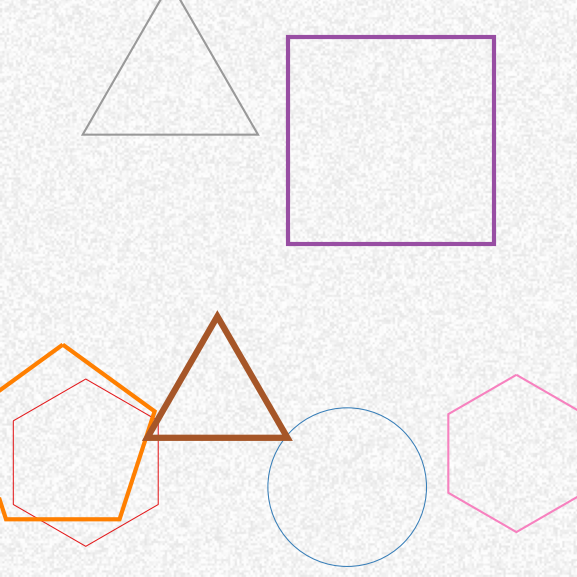[{"shape": "hexagon", "thickness": 0.5, "radius": 0.72, "center": [0.149, 0.198]}, {"shape": "circle", "thickness": 0.5, "radius": 0.69, "center": [0.601, 0.156]}, {"shape": "square", "thickness": 2, "radius": 0.89, "center": [0.677, 0.756]}, {"shape": "pentagon", "thickness": 2, "radius": 0.84, "center": [0.109, 0.235]}, {"shape": "triangle", "thickness": 3, "radius": 0.7, "center": [0.376, 0.311]}, {"shape": "hexagon", "thickness": 1, "radius": 0.68, "center": [0.894, 0.214]}, {"shape": "triangle", "thickness": 1, "radius": 0.88, "center": [0.295, 0.854]}]